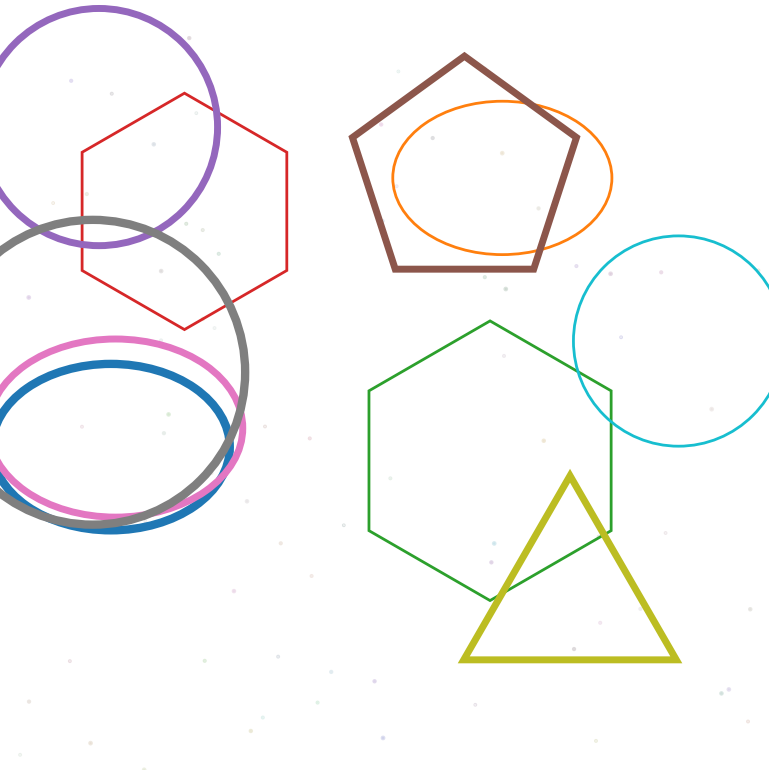[{"shape": "oval", "thickness": 3, "radius": 0.77, "center": [0.144, 0.419]}, {"shape": "oval", "thickness": 1, "radius": 0.71, "center": [0.652, 0.769]}, {"shape": "hexagon", "thickness": 1, "radius": 0.91, "center": [0.636, 0.402]}, {"shape": "hexagon", "thickness": 1, "radius": 0.77, "center": [0.24, 0.725]}, {"shape": "circle", "thickness": 2.5, "radius": 0.77, "center": [0.129, 0.835]}, {"shape": "pentagon", "thickness": 2.5, "radius": 0.76, "center": [0.603, 0.774]}, {"shape": "oval", "thickness": 2.5, "radius": 0.83, "center": [0.15, 0.444]}, {"shape": "circle", "thickness": 3, "radius": 0.99, "center": [0.12, 0.517]}, {"shape": "triangle", "thickness": 2.5, "radius": 0.8, "center": [0.74, 0.223]}, {"shape": "circle", "thickness": 1, "radius": 0.68, "center": [0.881, 0.557]}]